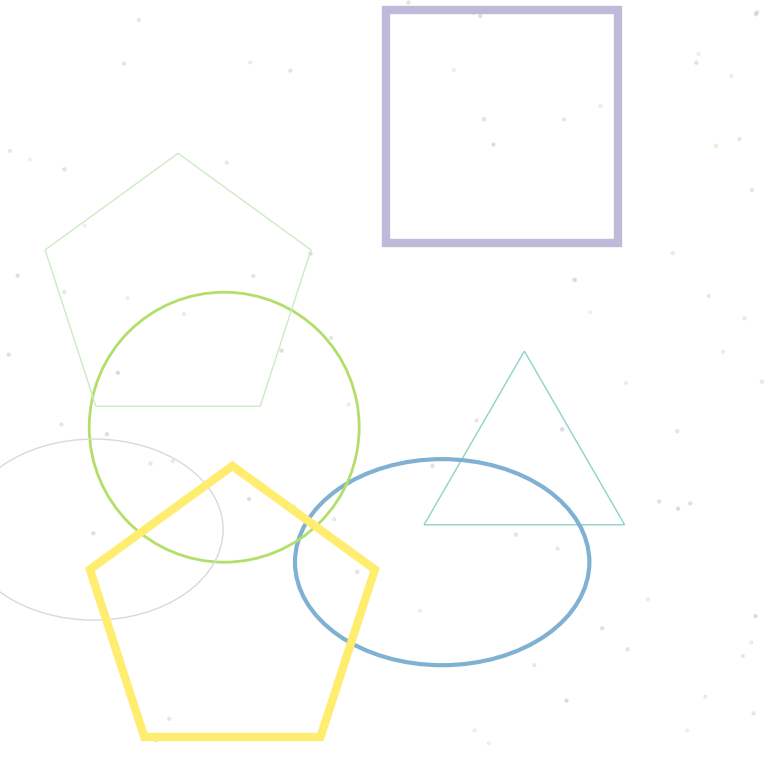[{"shape": "triangle", "thickness": 0.5, "radius": 0.75, "center": [0.681, 0.394]}, {"shape": "square", "thickness": 3, "radius": 0.76, "center": [0.652, 0.836]}, {"shape": "oval", "thickness": 1.5, "radius": 0.96, "center": [0.574, 0.27]}, {"shape": "circle", "thickness": 1, "radius": 0.88, "center": [0.291, 0.445]}, {"shape": "oval", "thickness": 0.5, "radius": 0.84, "center": [0.122, 0.312]}, {"shape": "pentagon", "thickness": 0.5, "radius": 0.91, "center": [0.231, 0.619]}, {"shape": "pentagon", "thickness": 3, "radius": 0.97, "center": [0.302, 0.2]}]